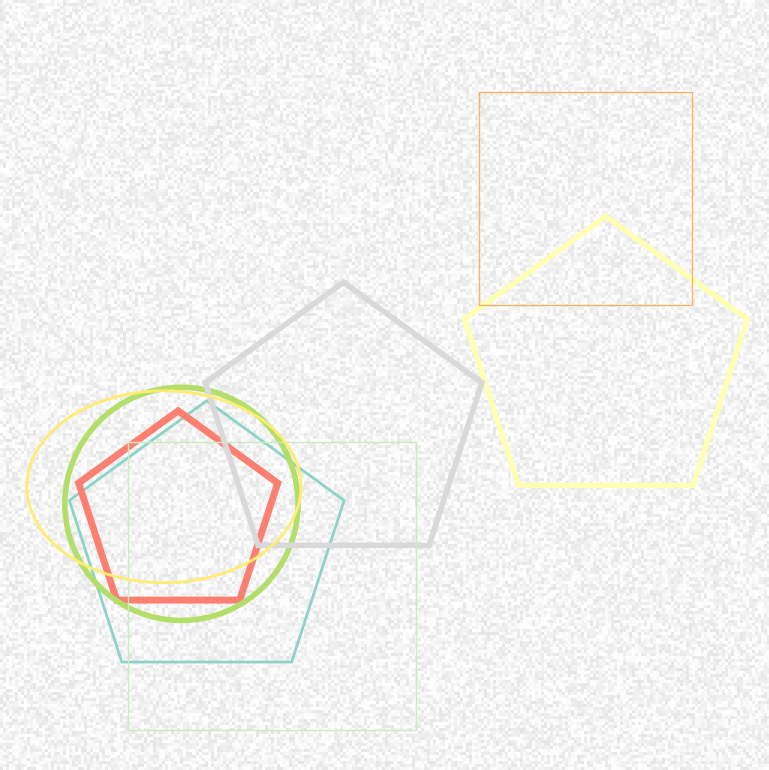[{"shape": "pentagon", "thickness": 1, "radius": 0.94, "center": [0.268, 0.292]}, {"shape": "pentagon", "thickness": 2, "radius": 0.97, "center": [0.787, 0.526]}, {"shape": "pentagon", "thickness": 2.5, "radius": 0.68, "center": [0.231, 0.331]}, {"shape": "square", "thickness": 0.5, "radius": 0.69, "center": [0.76, 0.742]}, {"shape": "circle", "thickness": 2, "radius": 0.76, "center": [0.236, 0.346]}, {"shape": "pentagon", "thickness": 2, "radius": 0.94, "center": [0.446, 0.445]}, {"shape": "square", "thickness": 0.5, "radius": 0.93, "center": [0.354, 0.239]}, {"shape": "oval", "thickness": 1, "radius": 0.89, "center": [0.213, 0.368]}]